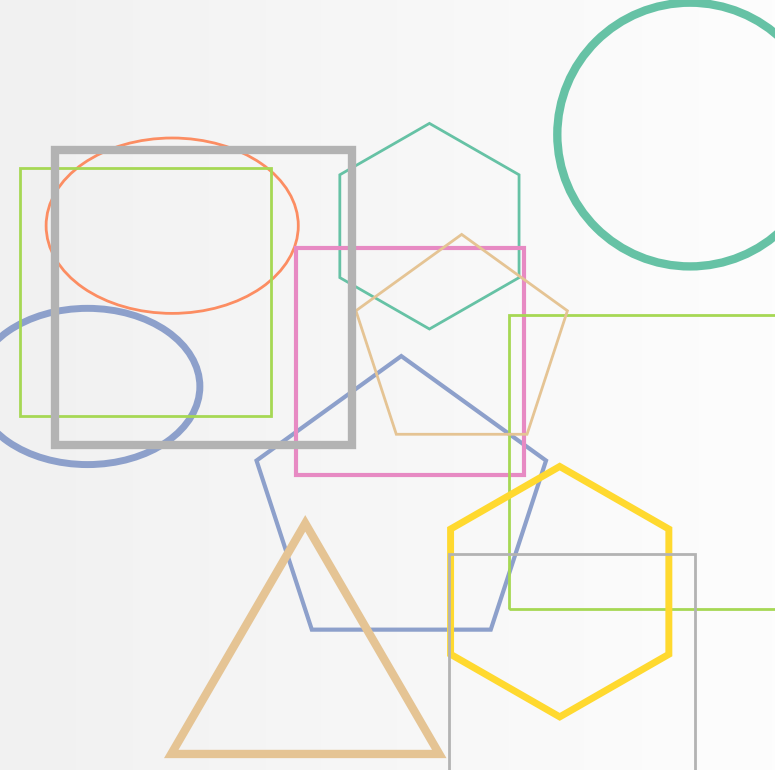[{"shape": "circle", "thickness": 3, "radius": 0.86, "center": [0.89, 0.825]}, {"shape": "hexagon", "thickness": 1, "radius": 0.67, "center": [0.554, 0.706]}, {"shape": "oval", "thickness": 1, "radius": 0.81, "center": [0.222, 0.707]}, {"shape": "pentagon", "thickness": 1.5, "radius": 0.98, "center": [0.518, 0.341]}, {"shape": "oval", "thickness": 2.5, "radius": 0.72, "center": [0.113, 0.498]}, {"shape": "square", "thickness": 1.5, "radius": 0.74, "center": [0.529, 0.53]}, {"shape": "square", "thickness": 1, "radius": 0.96, "center": [0.848, 0.4]}, {"shape": "square", "thickness": 1, "radius": 0.81, "center": [0.188, 0.621]}, {"shape": "hexagon", "thickness": 2.5, "radius": 0.81, "center": [0.722, 0.232]}, {"shape": "pentagon", "thickness": 1, "radius": 0.72, "center": [0.596, 0.552]}, {"shape": "triangle", "thickness": 3, "radius": 1.0, "center": [0.394, 0.121]}, {"shape": "square", "thickness": 1, "radius": 0.79, "center": [0.738, 0.122]}, {"shape": "square", "thickness": 3, "radius": 0.96, "center": [0.263, 0.613]}]